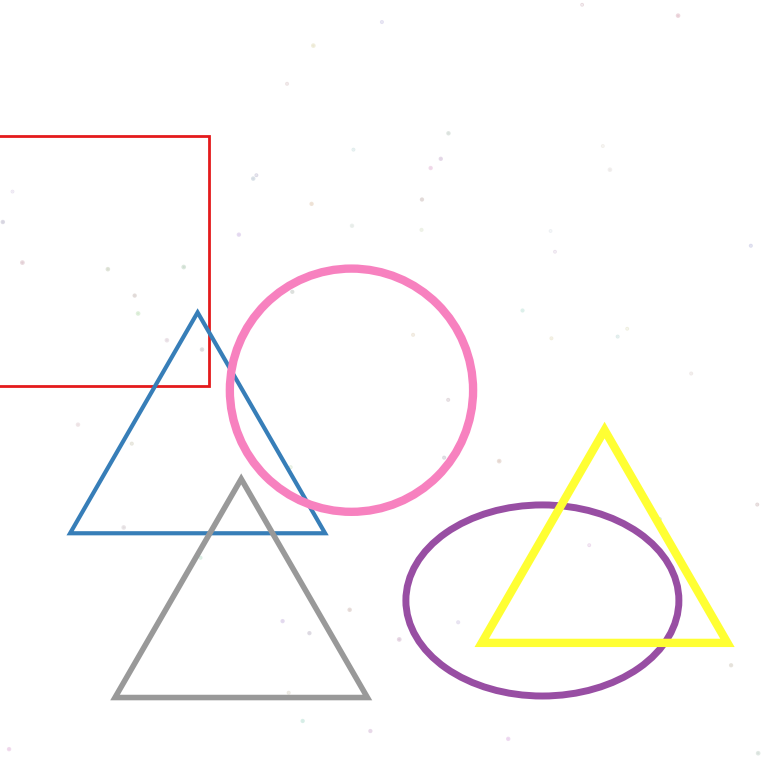[{"shape": "square", "thickness": 1, "radius": 0.81, "center": [0.108, 0.661]}, {"shape": "triangle", "thickness": 1.5, "radius": 0.96, "center": [0.257, 0.403]}, {"shape": "oval", "thickness": 2.5, "radius": 0.89, "center": [0.704, 0.22]}, {"shape": "triangle", "thickness": 3, "radius": 0.92, "center": [0.785, 0.257]}, {"shape": "circle", "thickness": 3, "radius": 0.79, "center": [0.456, 0.493]}, {"shape": "triangle", "thickness": 2, "radius": 0.95, "center": [0.313, 0.189]}]